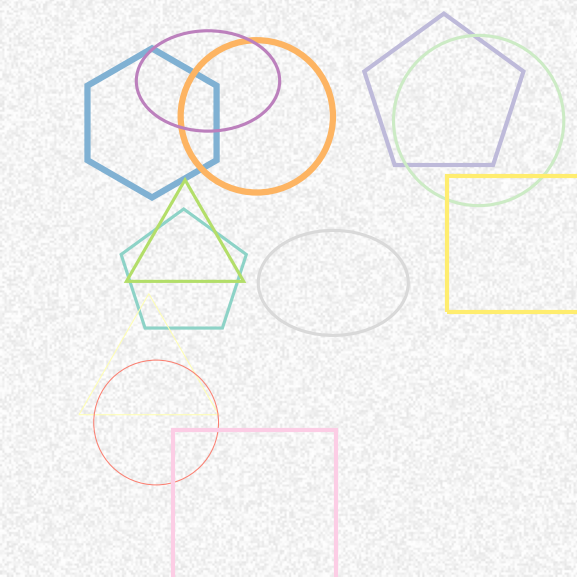[{"shape": "pentagon", "thickness": 1.5, "radius": 0.57, "center": [0.318, 0.523]}, {"shape": "triangle", "thickness": 0.5, "radius": 0.7, "center": [0.258, 0.351]}, {"shape": "pentagon", "thickness": 2, "radius": 0.72, "center": [0.769, 0.831]}, {"shape": "circle", "thickness": 0.5, "radius": 0.54, "center": [0.27, 0.268]}, {"shape": "hexagon", "thickness": 3, "radius": 0.65, "center": [0.263, 0.786]}, {"shape": "circle", "thickness": 3, "radius": 0.66, "center": [0.445, 0.798]}, {"shape": "triangle", "thickness": 1.5, "radius": 0.59, "center": [0.32, 0.571]}, {"shape": "square", "thickness": 2, "radius": 0.71, "center": [0.441, 0.113]}, {"shape": "oval", "thickness": 1.5, "radius": 0.65, "center": [0.577, 0.509]}, {"shape": "oval", "thickness": 1.5, "radius": 0.62, "center": [0.36, 0.859]}, {"shape": "circle", "thickness": 1.5, "radius": 0.74, "center": [0.829, 0.79]}, {"shape": "square", "thickness": 2, "radius": 0.59, "center": [0.892, 0.576]}]